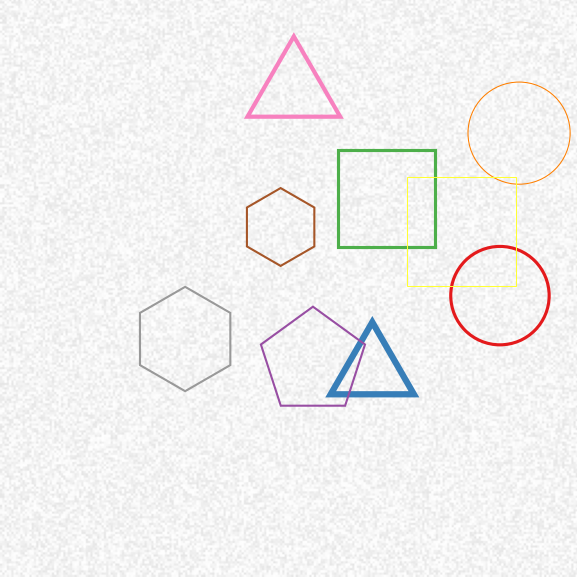[{"shape": "circle", "thickness": 1.5, "radius": 0.43, "center": [0.866, 0.487]}, {"shape": "triangle", "thickness": 3, "radius": 0.42, "center": [0.645, 0.358]}, {"shape": "square", "thickness": 1.5, "radius": 0.42, "center": [0.669, 0.655]}, {"shape": "pentagon", "thickness": 1, "radius": 0.47, "center": [0.542, 0.373]}, {"shape": "circle", "thickness": 0.5, "radius": 0.44, "center": [0.899, 0.769]}, {"shape": "square", "thickness": 0.5, "radius": 0.47, "center": [0.799, 0.598]}, {"shape": "hexagon", "thickness": 1, "radius": 0.34, "center": [0.486, 0.606]}, {"shape": "triangle", "thickness": 2, "radius": 0.46, "center": [0.509, 0.843]}, {"shape": "hexagon", "thickness": 1, "radius": 0.45, "center": [0.321, 0.412]}]